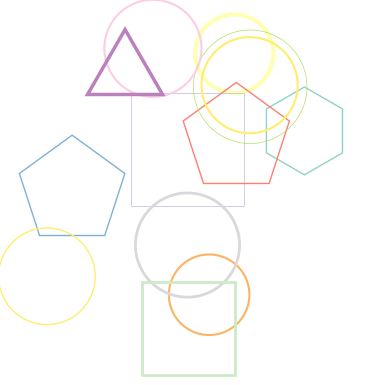[{"shape": "hexagon", "thickness": 1, "radius": 0.57, "center": [0.791, 0.66]}, {"shape": "circle", "thickness": 3, "radius": 0.51, "center": [0.609, 0.861]}, {"shape": "square", "thickness": 0.5, "radius": 0.74, "center": [0.488, 0.611]}, {"shape": "pentagon", "thickness": 1, "radius": 0.73, "center": [0.614, 0.641]}, {"shape": "pentagon", "thickness": 1, "radius": 0.72, "center": [0.187, 0.505]}, {"shape": "circle", "thickness": 1.5, "radius": 0.52, "center": [0.543, 0.234]}, {"shape": "circle", "thickness": 0.5, "radius": 0.74, "center": [0.65, 0.775]}, {"shape": "circle", "thickness": 1.5, "radius": 0.63, "center": [0.397, 0.874]}, {"shape": "circle", "thickness": 2, "radius": 0.68, "center": [0.487, 0.363]}, {"shape": "triangle", "thickness": 2.5, "radius": 0.56, "center": [0.325, 0.811]}, {"shape": "square", "thickness": 2, "radius": 0.6, "center": [0.491, 0.146]}, {"shape": "circle", "thickness": 1.5, "radius": 0.62, "center": [0.648, 0.779]}, {"shape": "circle", "thickness": 1, "radius": 0.63, "center": [0.122, 0.282]}]